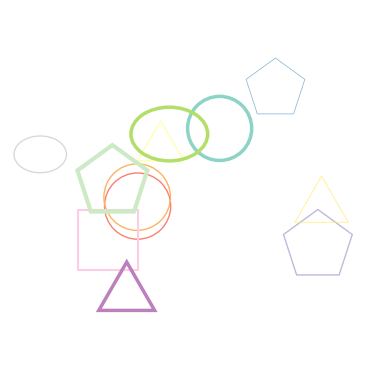[{"shape": "circle", "thickness": 2.5, "radius": 0.42, "center": [0.571, 0.666]}, {"shape": "triangle", "thickness": 1, "radius": 0.35, "center": [0.417, 0.617]}, {"shape": "pentagon", "thickness": 1, "radius": 0.47, "center": [0.826, 0.362]}, {"shape": "circle", "thickness": 1, "radius": 0.43, "center": [0.357, 0.465]}, {"shape": "pentagon", "thickness": 0.5, "radius": 0.4, "center": [0.715, 0.769]}, {"shape": "circle", "thickness": 1, "radius": 0.43, "center": [0.356, 0.488]}, {"shape": "oval", "thickness": 2.5, "radius": 0.5, "center": [0.44, 0.652]}, {"shape": "square", "thickness": 1.5, "radius": 0.39, "center": [0.28, 0.376]}, {"shape": "oval", "thickness": 1, "radius": 0.34, "center": [0.105, 0.599]}, {"shape": "triangle", "thickness": 2.5, "radius": 0.42, "center": [0.329, 0.236]}, {"shape": "pentagon", "thickness": 3, "radius": 0.48, "center": [0.292, 0.528]}, {"shape": "triangle", "thickness": 0.5, "radius": 0.4, "center": [0.835, 0.463]}]